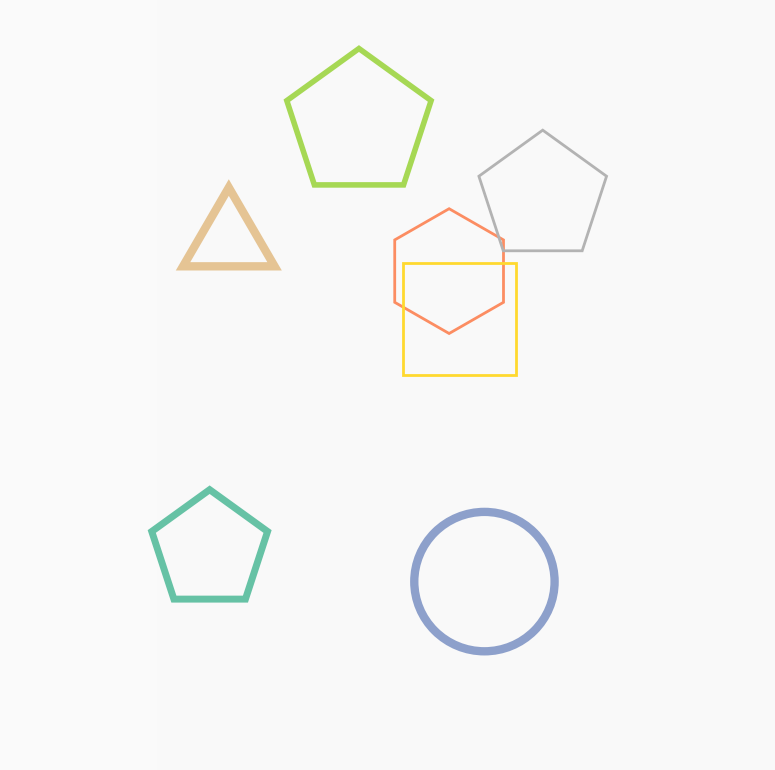[{"shape": "pentagon", "thickness": 2.5, "radius": 0.39, "center": [0.271, 0.285]}, {"shape": "hexagon", "thickness": 1, "radius": 0.41, "center": [0.579, 0.648]}, {"shape": "circle", "thickness": 3, "radius": 0.45, "center": [0.625, 0.245]}, {"shape": "pentagon", "thickness": 2, "radius": 0.49, "center": [0.463, 0.839]}, {"shape": "square", "thickness": 1, "radius": 0.36, "center": [0.593, 0.586]}, {"shape": "triangle", "thickness": 3, "radius": 0.34, "center": [0.295, 0.688]}, {"shape": "pentagon", "thickness": 1, "radius": 0.43, "center": [0.7, 0.744]}]